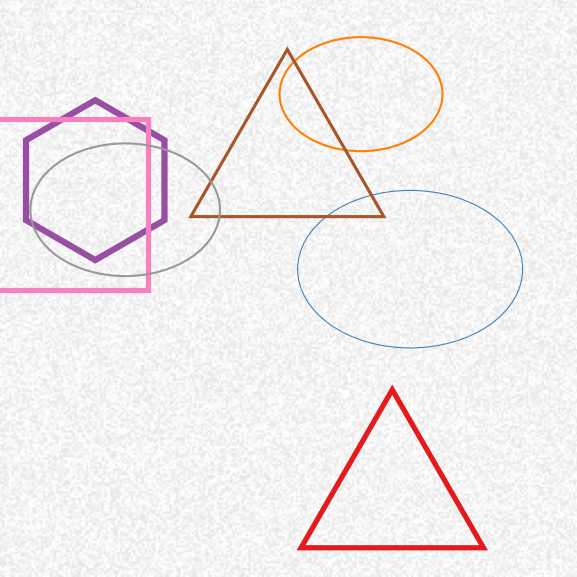[{"shape": "triangle", "thickness": 2.5, "radius": 0.91, "center": [0.679, 0.142]}, {"shape": "oval", "thickness": 0.5, "radius": 0.97, "center": [0.71, 0.533]}, {"shape": "hexagon", "thickness": 3, "radius": 0.69, "center": [0.165, 0.687]}, {"shape": "oval", "thickness": 1, "radius": 0.71, "center": [0.625, 0.836]}, {"shape": "triangle", "thickness": 1.5, "radius": 0.97, "center": [0.497, 0.721]}, {"shape": "square", "thickness": 2.5, "radius": 0.74, "center": [0.109, 0.645]}, {"shape": "oval", "thickness": 1, "radius": 0.82, "center": [0.217, 0.636]}]